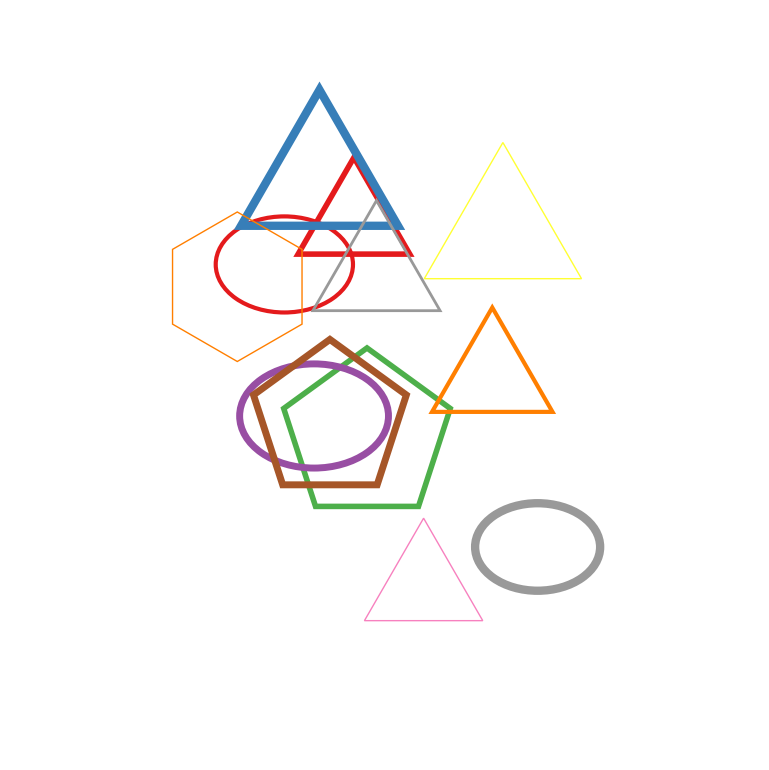[{"shape": "triangle", "thickness": 2, "radius": 0.42, "center": [0.46, 0.712]}, {"shape": "oval", "thickness": 1.5, "radius": 0.45, "center": [0.369, 0.657]}, {"shape": "triangle", "thickness": 3, "radius": 0.59, "center": [0.415, 0.766]}, {"shape": "pentagon", "thickness": 2, "radius": 0.57, "center": [0.477, 0.434]}, {"shape": "oval", "thickness": 2.5, "radius": 0.48, "center": [0.408, 0.46]}, {"shape": "triangle", "thickness": 1.5, "radius": 0.45, "center": [0.639, 0.51]}, {"shape": "hexagon", "thickness": 0.5, "radius": 0.49, "center": [0.308, 0.628]}, {"shape": "triangle", "thickness": 0.5, "radius": 0.59, "center": [0.653, 0.697]}, {"shape": "pentagon", "thickness": 2.5, "radius": 0.52, "center": [0.428, 0.455]}, {"shape": "triangle", "thickness": 0.5, "radius": 0.44, "center": [0.55, 0.238]}, {"shape": "oval", "thickness": 3, "radius": 0.41, "center": [0.698, 0.29]}, {"shape": "triangle", "thickness": 1, "radius": 0.48, "center": [0.489, 0.644]}]